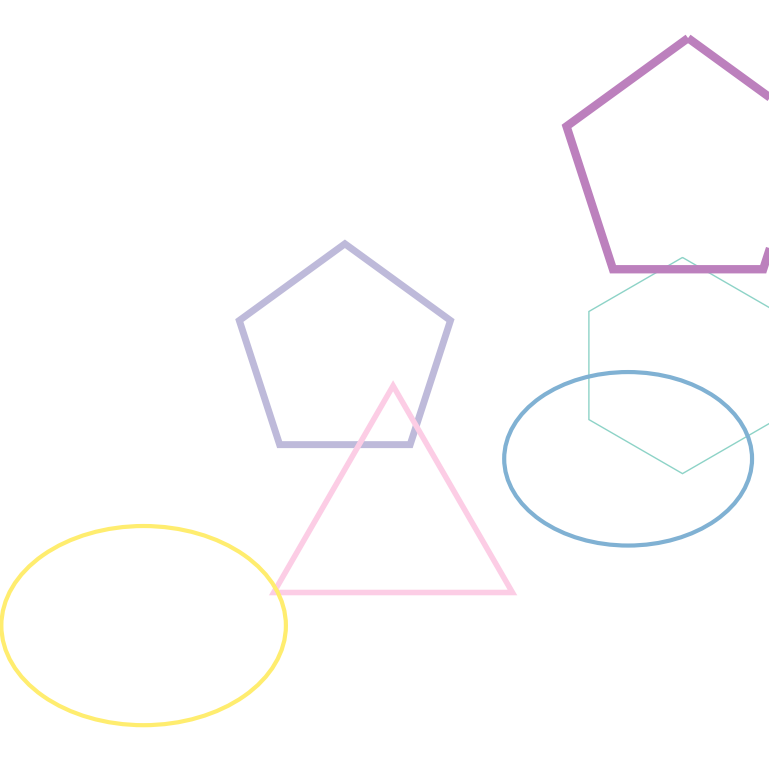[{"shape": "hexagon", "thickness": 0.5, "radius": 0.7, "center": [0.886, 0.525]}, {"shape": "pentagon", "thickness": 2.5, "radius": 0.72, "center": [0.448, 0.539]}, {"shape": "oval", "thickness": 1.5, "radius": 0.8, "center": [0.816, 0.404]}, {"shape": "triangle", "thickness": 2, "radius": 0.89, "center": [0.511, 0.32]}, {"shape": "pentagon", "thickness": 3, "radius": 0.83, "center": [0.894, 0.785]}, {"shape": "oval", "thickness": 1.5, "radius": 0.92, "center": [0.187, 0.188]}]